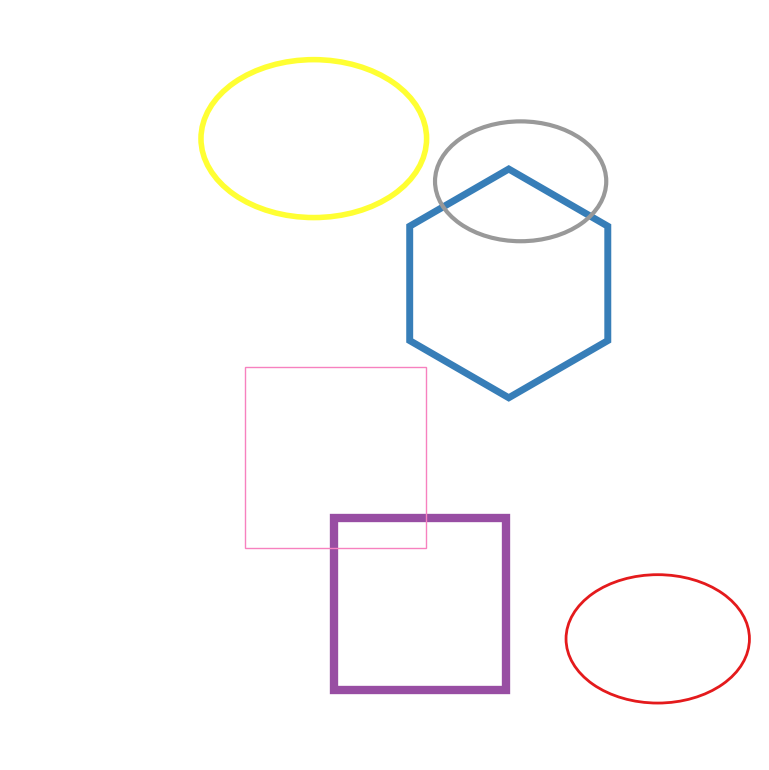[{"shape": "oval", "thickness": 1, "radius": 0.6, "center": [0.854, 0.17]}, {"shape": "hexagon", "thickness": 2.5, "radius": 0.74, "center": [0.661, 0.632]}, {"shape": "square", "thickness": 3, "radius": 0.56, "center": [0.545, 0.216]}, {"shape": "oval", "thickness": 2, "radius": 0.73, "center": [0.408, 0.82]}, {"shape": "square", "thickness": 0.5, "radius": 0.59, "center": [0.436, 0.405]}, {"shape": "oval", "thickness": 1.5, "radius": 0.56, "center": [0.676, 0.765]}]